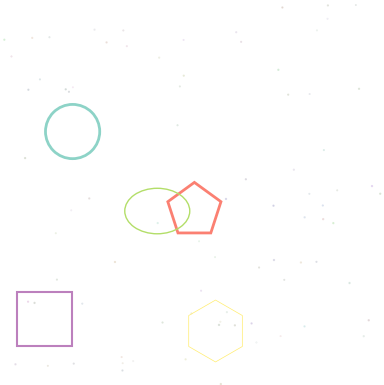[{"shape": "circle", "thickness": 2, "radius": 0.35, "center": [0.189, 0.658]}, {"shape": "pentagon", "thickness": 2, "radius": 0.36, "center": [0.505, 0.454]}, {"shape": "oval", "thickness": 1, "radius": 0.42, "center": [0.408, 0.452]}, {"shape": "square", "thickness": 1.5, "radius": 0.36, "center": [0.116, 0.172]}, {"shape": "hexagon", "thickness": 0.5, "radius": 0.4, "center": [0.56, 0.14]}]